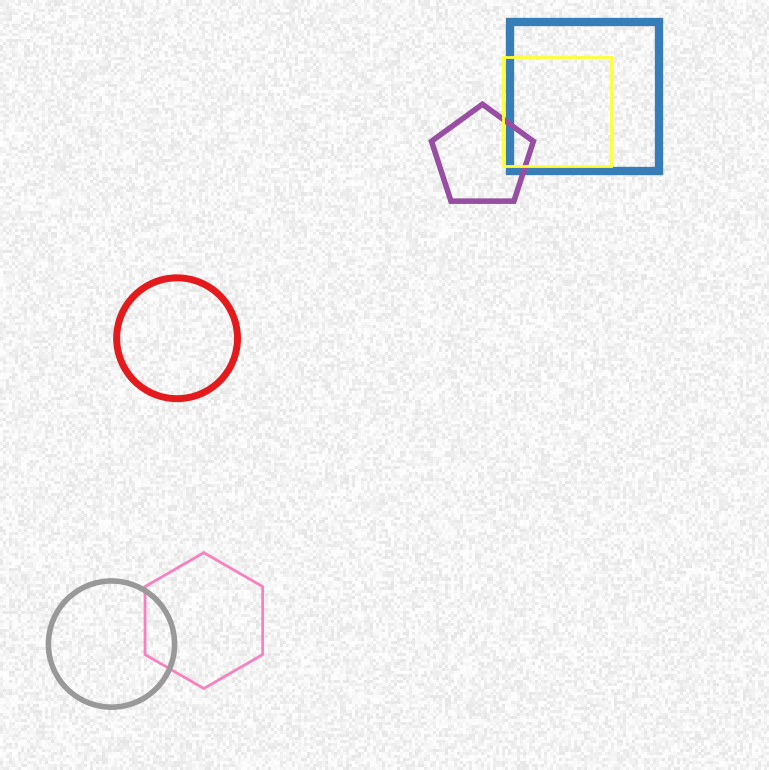[{"shape": "circle", "thickness": 2.5, "radius": 0.39, "center": [0.23, 0.561]}, {"shape": "square", "thickness": 3, "radius": 0.49, "center": [0.759, 0.874]}, {"shape": "pentagon", "thickness": 2, "radius": 0.35, "center": [0.627, 0.795]}, {"shape": "square", "thickness": 1, "radius": 0.35, "center": [0.724, 0.855]}, {"shape": "hexagon", "thickness": 1, "radius": 0.44, "center": [0.265, 0.194]}, {"shape": "circle", "thickness": 2, "radius": 0.41, "center": [0.145, 0.164]}]